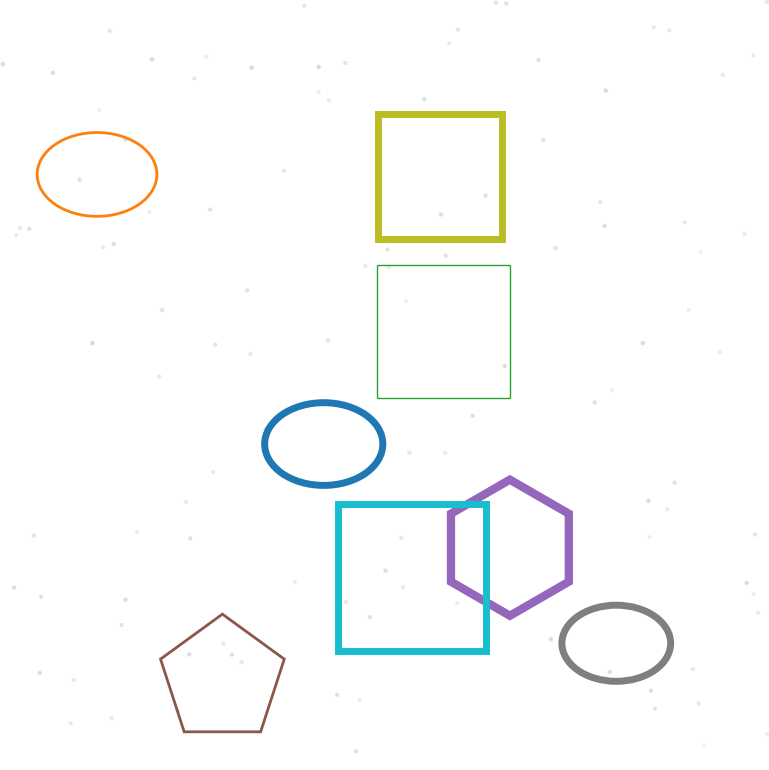[{"shape": "oval", "thickness": 2.5, "radius": 0.38, "center": [0.42, 0.423]}, {"shape": "oval", "thickness": 1, "radius": 0.39, "center": [0.126, 0.773]}, {"shape": "square", "thickness": 0.5, "radius": 0.43, "center": [0.576, 0.57]}, {"shape": "hexagon", "thickness": 3, "radius": 0.44, "center": [0.662, 0.289]}, {"shape": "pentagon", "thickness": 1, "radius": 0.42, "center": [0.289, 0.118]}, {"shape": "oval", "thickness": 2.5, "radius": 0.35, "center": [0.8, 0.165]}, {"shape": "square", "thickness": 2.5, "radius": 0.41, "center": [0.571, 0.771]}, {"shape": "square", "thickness": 2.5, "radius": 0.48, "center": [0.535, 0.25]}]